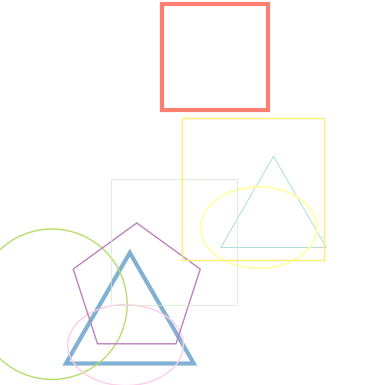[{"shape": "triangle", "thickness": 0.5, "radius": 0.79, "center": [0.71, 0.436]}, {"shape": "oval", "thickness": 1.5, "radius": 0.76, "center": [0.672, 0.409]}, {"shape": "square", "thickness": 3, "radius": 0.69, "center": [0.558, 0.852]}, {"shape": "triangle", "thickness": 3, "radius": 0.96, "center": [0.337, 0.152]}, {"shape": "circle", "thickness": 1, "radius": 0.98, "center": [0.135, 0.21]}, {"shape": "oval", "thickness": 1, "radius": 0.75, "center": [0.326, 0.104]}, {"shape": "pentagon", "thickness": 1, "radius": 0.87, "center": [0.355, 0.247]}, {"shape": "square", "thickness": 0.5, "radius": 0.82, "center": [0.451, 0.371]}, {"shape": "square", "thickness": 1, "radius": 0.92, "center": [0.657, 0.509]}]